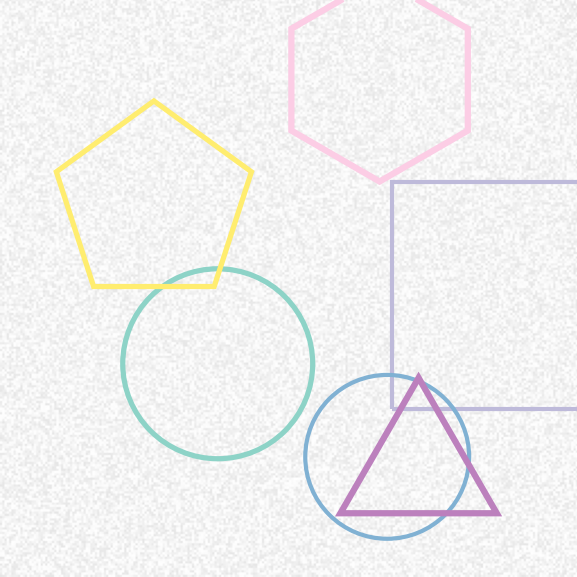[{"shape": "circle", "thickness": 2.5, "radius": 0.82, "center": [0.377, 0.369]}, {"shape": "square", "thickness": 2, "radius": 0.98, "center": [0.874, 0.488]}, {"shape": "circle", "thickness": 2, "radius": 0.71, "center": [0.67, 0.208]}, {"shape": "hexagon", "thickness": 3, "radius": 0.88, "center": [0.657, 0.861]}, {"shape": "triangle", "thickness": 3, "radius": 0.78, "center": [0.725, 0.189]}, {"shape": "pentagon", "thickness": 2.5, "radius": 0.89, "center": [0.266, 0.647]}]